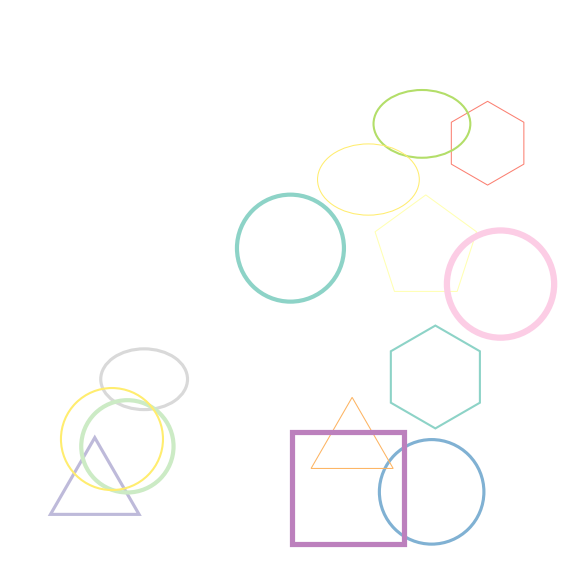[{"shape": "circle", "thickness": 2, "radius": 0.46, "center": [0.503, 0.569]}, {"shape": "hexagon", "thickness": 1, "radius": 0.45, "center": [0.754, 0.346]}, {"shape": "pentagon", "thickness": 0.5, "radius": 0.46, "center": [0.737, 0.569]}, {"shape": "triangle", "thickness": 1.5, "radius": 0.44, "center": [0.164, 0.153]}, {"shape": "hexagon", "thickness": 0.5, "radius": 0.36, "center": [0.844, 0.751]}, {"shape": "circle", "thickness": 1.5, "radius": 0.45, "center": [0.747, 0.147]}, {"shape": "triangle", "thickness": 0.5, "radius": 0.41, "center": [0.61, 0.229]}, {"shape": "oval", "thickness": 1, "radius": 0.42, "center": [0.731, 0.785]}, {"shape": "circle", "thickness": 3, "radius": 0.46, "center": [0.867, 0.507]}, {"shape": "oval", "thickness": 1.5, "radius": 0.38, "center": [0.25, 0.342]}, {"shape": "square", "thickness": 2.5, "radius": 0.48, "center": [0.602, 0.154]}, {"shape": "circle", "thickness": 2, "radius": 0.4, "center": [0.221, 0.226]}, {"shape": "circle", "thickness": 1, "radius": 0.44, "center": [0.194, 0.239]}, {"shape": "oval", "thickness": 0.5, "radius": 0.44, "center": [0.638, 0.688]}]